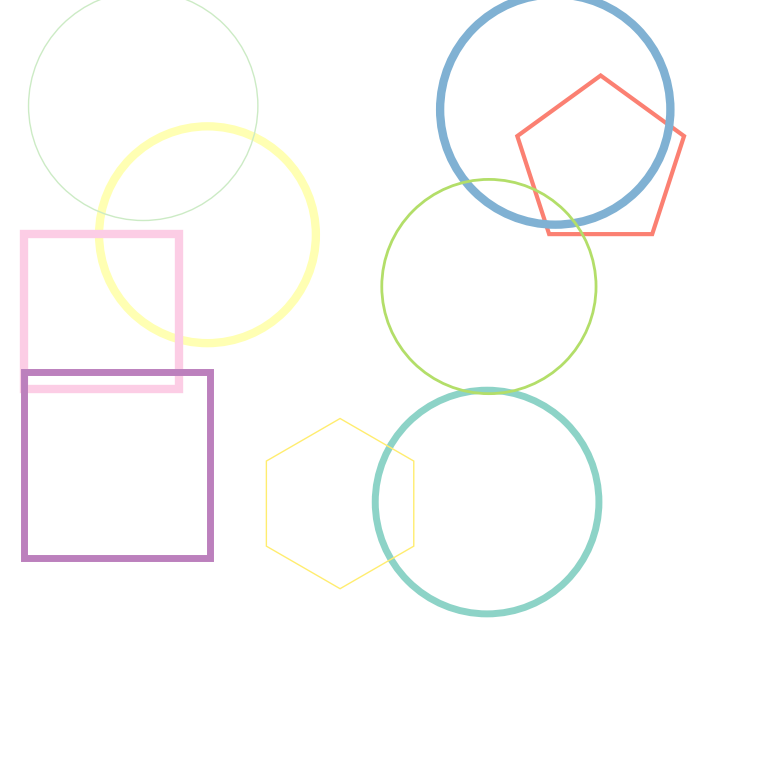[{"shape": "circle", "thickness": 2.5, "radius": 0.73, "center": [0.633, 0.348]}, {"shape": "circle", "thickness": 3, "radius": 0.7, "center": [0.269, 0.695]}, {"shape": "pentagon", "thickness": 1.5, "radius": 0.57, "center": [0.78, 0.788]}, {"shape": "circle", "thickness": 3, "radius": 0.75, "center": [0.721, 0.858]}, {"shape": "circle", "thickness": 1, "radius": 0.7, "center": [0.635, 0.628]}, {"shape": "square", "thickness": 3, "radius": 0.5, "center": [0.132, 0.596]}, {"shape": "square", "thickness": 2.5, "radius": 0.6, "center": [0.152, 0.396]}, {"shape": "circle", "thickness": 0.5, "radius": 0.74, "center": [0.186, 0.863]}, {"shape": "hexagon", "thickness": 0.5, "radius": 0.55, "center": [0.442, 0.346]}]